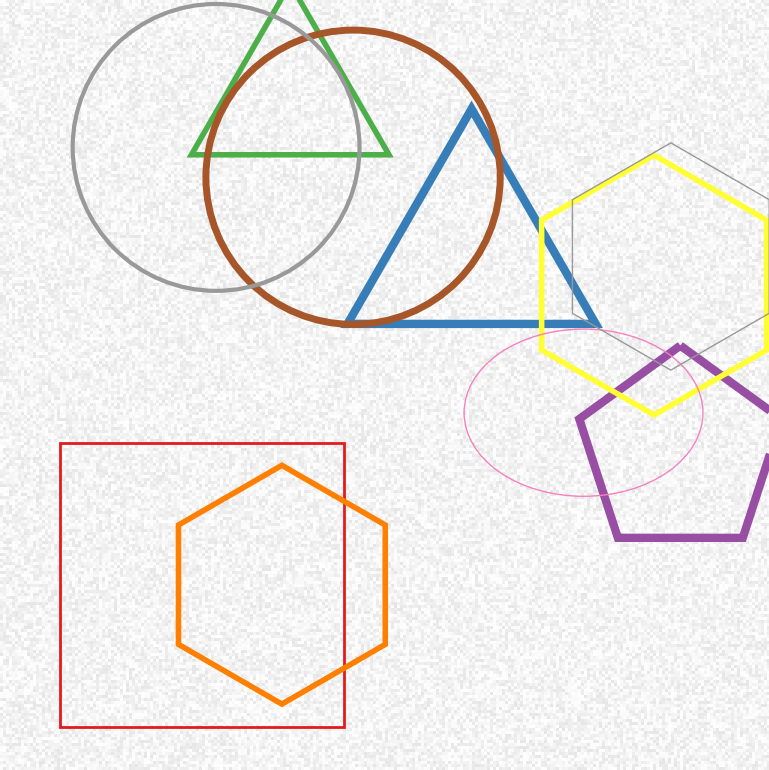[{"shape": "square", "thickness": 1, "radius": 0.92, "center": [0.262, 0.24]}, {"shape": "triangle", "thickness": 3, "radius": 0.93, "center": [0.612, 0.672]}, {"shape": "triangle", "thickness": 2, "radius": 0.74, "center": [0.377, 0.873]}, {"shape": "pentagon", "thickness": 3, "radius": 0.69, "center": [0.884, 0.413]}, {"shape": "hexagon", "thickness": 2, "radius": 0.78, "center": [0.366, 0.241]}, {"shape": "hexagon", "thickness": 2, "radius": 0.84, "center": [0.85, 0.63]}, {"shape": "circle", "thickness": 2.5, "radius": 0.96, "center": [0.459, 0.77]}, {"shape": "oval", "thickness": 0.5, "radius": 0.78, "center": [0.758, 0.464]}, {"shape": "circle", "thickness": 1.5, "radius": 0.93, "center": [0.281, 0.809]}, {"shape": "hexagon", "thickness": 0.5, "radius": 0.74, "center": [0.871, 0.667]}]